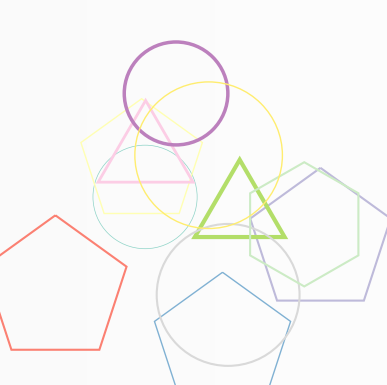[{"shape": "circle", "thickness": 0.5, "radius": 0.67, "center": [0.374, 0.488]}, {"shape": "pentagon", "thickness": 1, "radius": 0.82, "center": [0.366, 0.579]}, {"shape": "pentagon", "thickness": 1.5, "radius": 0.95, "center": [0.827, 0.373]}, {"shape": "pentagon", "thickness": 1.5, "radius": 0.97, "center": [0.143, 0.248]}, {"shape": "pentagon", "thickness": 1, "radius": 0.92, "center": [0.574, 0.108]}, {"shape": "triangle", "thickness": 3, "radius": 0.67, "center": [0.619, 0.451]}, {"shape": "triangle", "thickness": 2, "radius": 0.71, "center": [0.376, 0.598]}, {"shape": "circle", "thickness": 1.5, "radius": 0.92, "center": [0.589, 0.234]}, {"shape": "circle", "thickness": 2.5, "radius": 0.67, "center": [0.454, 0.757]}, {"shape": "hexagon", "thickness": 1.5, "radius": 0.81, "center": [0.785, 0.417]}, {"shape": "circle", "thickness": 1, "radius": 0.95, "center": [0.538, 0.597]}]